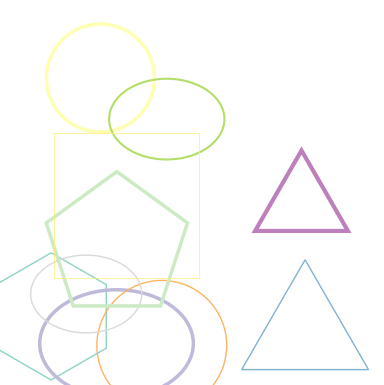[{"shape": "hexagon", "thickness": 1, "radius": 0.83, "center": [0.133, 0.178]}, {"shape": "circle", "thickness": 2.5, "radius": 0.7, "center": [0.261, 0.797]}, {"shape": "oval", "thickness": 2.5, "radius": 1.0, "center": [0.303, 0.108]}, {"shape": "triangle", "thickness": 1, "radius": 0.95, "center": [0.792, 0.135]}, {"shape": "circle", "thickness": 1, "radius": 0.84, "center": [0.42, 0.103]}, {"shape": "oval", "thickness": 1.5, "radius": 0.75, "center": [0.433, 0.691]}, {"shape": "oval", "thickness": 1, "radius": 0.72, "center": [0.224, 0.236]}, {"shape": "triangle", "thickness": 3, "radius": 0.7, "center": [0.783, 0.47]}, {"shape": "pentagon", "thickness": 2.5, "radius": 0.96, "center": [0.304, 0.361]}, {"shape": "square", "thickness": 0.5, "radius": 0.94, "center": [0.328, 0.466]}]